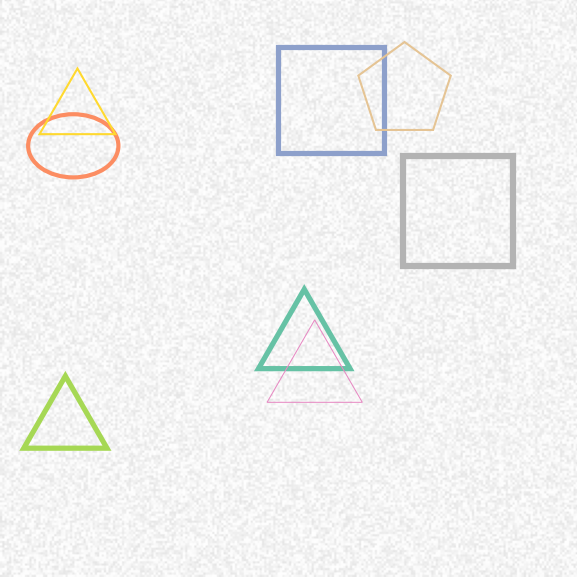[{"shape": "triangle", "thickness": 2.5, "radius": 0.46, "center": [0.527, 0.407]}, {"shape": "oval", "thickness": 2, "radius": 0.39, "center": [0.127, 0.747]}, {"shape": "square", "thickness": 2.5, "radius": 0.46, "center": [0.573, 0.826]}, {"shape": "triangle", "thickness": 0.5, "radius": 0.48, "center": [0.545, 0.35]}, {"shape": "triangle", "thickness": 2.5, "radius": 0.42, "center": [0.113, 0.265]}, {"shape": "triangle", "thickness": 1, "radius": 0.38, "center": [0.134, 0.805]}, {"shape": "pentagon", "thickness": 1, "radius": 0.42, "center": [0.7, 0.842]}, {"shape": "square", "thickness": 3, "radius": 0.48, "center": [0.793, 0.634]}]